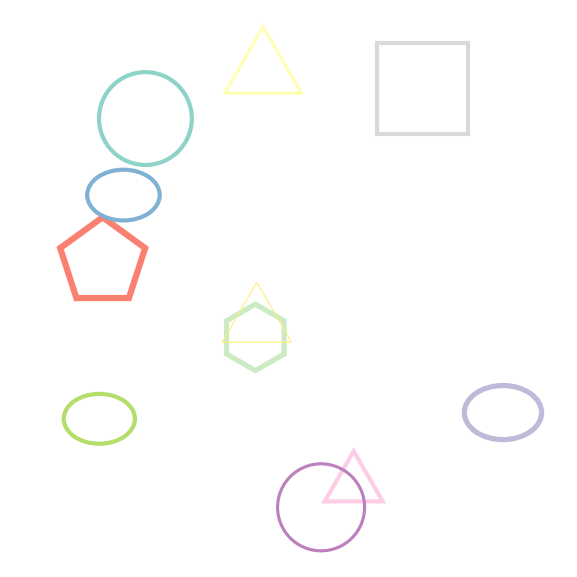[{"shape": "circle", "thickness": 2, "radius": 0.4, "center": [0.252, 0.794]}, {"shape": "triangle", "thickness": 1.5, "radius": 0.38, "center": [0.456, 0.876]}, {"shape": "oval", "thickness": 2.5, "radius": 0.33, "center": [0.871, 0.285]}, {"shape": "pentagon", "thickness": 3, "radius": 0.39, "center": [0.178, 0.546]}, {"shape": "oval", "thickness": 2, "radius": 0.31, "center": [0.214, 0.661]}, {"shape": "oval", "thickness": 2, "radius": 0.31, "center": [0.172, 0.274]}, {"shape": "triangle", "thickness": 2, "radius": 0.29, "center": [0.612, 0.16]}, {"shape": "square", "thickness": 2, "radius": 0.4, "center": [0.731, 0.846]}, {"shape": "circle", "thickness": 1.5, "radius": 0.38, "center": [0.556, 0.121]}, {"shape": "hexagon", "thickness": 2.5, "radius": 0.29, "center": [0.442, 0.415]}, {"shape": "triangle", "thickness": 0.5, "radius": 0.35, "center": [0.445, 0.441]}]